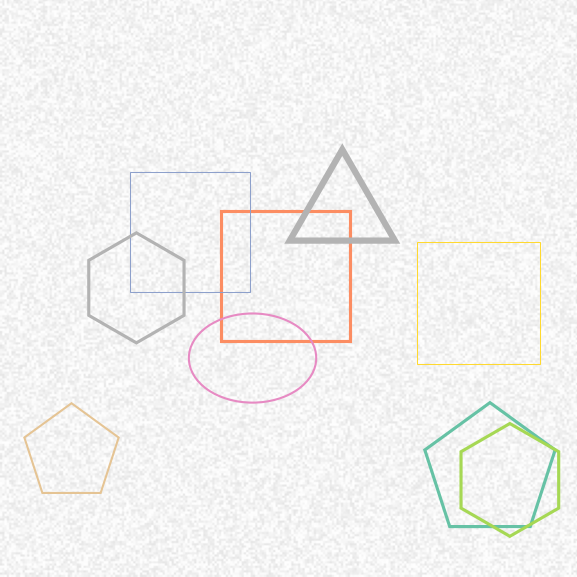[{"shape": "pentagon", "thickness": 1.5, "radius": 0.59, "center": [0.848, 0.183]}, {"shape": "square", "thickness": 1.5, "radius": 0.56, "center": [0.494, 0.521]}, {"shape": "square", "thickness": 0.5, "radius": 0.52, "center": [0.329, 0.597]}, {"shape": "oval", "thickness": 1, "radius": 0.55, "center": [0.437, 0.379]}, {"shape": "hexagon", "thickness": 1.5, "radius": 0.49, "center": [0.883, 0.168]}, {"shape": "square", "thickness": 0.5, "radius": 0.53, "center": [0.829, 0.474]}, {"shape": "pentagon", "thickness": 1, "radius": 0.43, "center": [0.124, 0.215]}, {"shape": "hexagon", "thickness": 1.5, "radius": 0.48, "center": [0.236, 0.501]}, {"shape": "triangle", "thickness": 3, "radius": 0.53, "center": [0.593, 0.635]}]